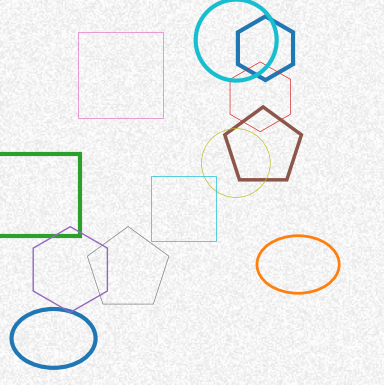[{"shape": "hexagon", "thickness": 3, "radius": 0.41, "center": [0.69, 0.875]}, {"shape": "oval", "thickness": 3, "radius": 0.55, "center": [0.139, 0.121]}, {"shape": "oval", "thickness": 2, "radius": 0.53, "center": [0.774, 0.313]}, {"shape": "square", "thickness": 3, "radius": 0.53, "center": [0.101, 0.494]}, {"shape": "hexagon", "thickness": 0.5, "radius": 0.45, "center": [0.676, 0.749]}, {"shape": "hexagon", "thickness": 1, "radius": 0.56, "center": [0.183, 0.3]}, {"shape": "pentagon", "thickness": 2.5, "radius": 0.52, "center": [0.683, 0.618]}, {"shape": "square", "thickness": 0.5, "radius": 0.55, "center": [0.314, 0.805]}, {"shape": "pentagon", "thickness": 0.5, "radius": 0.56, "center": [0.333, 0.3]}, {"shape": "circle", "thickness": 0.5, "radius": 0.45, "center": [0.613, 0.577]}, {"shape": "circle", "thickness": 3, "radius": 0.53, "center": [0.613, 0.896]}, {"shape": "square", "thickness": 0.5, "radius": 0.42, "center": [0.477, 0.459]}]